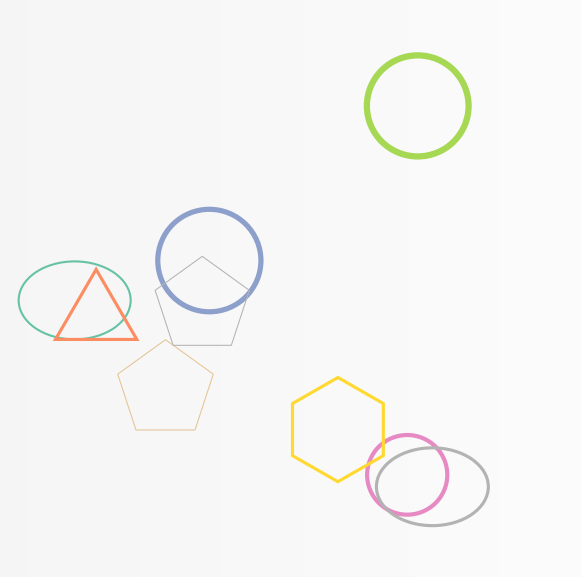[{"shape": "oval", "thickness": 1, "radius": 0.48, "center": [0.128, 0.479]}, {"shape": "triangle", "thickness": 1.5, "radius": 0.4, "center": [0.165, 0.452]}, {"shape": "circle", "thickness": 2.5, "radius": 0.44, "center": [0.36, 0.548]}, {"shape": "circle", "thickness": 2, "radius": 0.34, "center": [0.701, 0.177]}, {"shape": "circle", "thickness": 3, "radius": 0.44, "center": [0.719, 0.816]}, {"shape": "hexagon", "thickness": 1.5, "radius": 0.45, "center": [0.581, 0.255]}, {"shape": "pentagon", "thickness": 0.5, "radius": 0.43, "center": [0.285, 0.325]}, {"shape": "pentagon", "thickness": 0.5, "radius": 0.43, "center": [0.348, 0.47]}, {"shape": "oval", "thickness": 1.5, "radius": 0.48, "center": [0.744, 0.156]}]